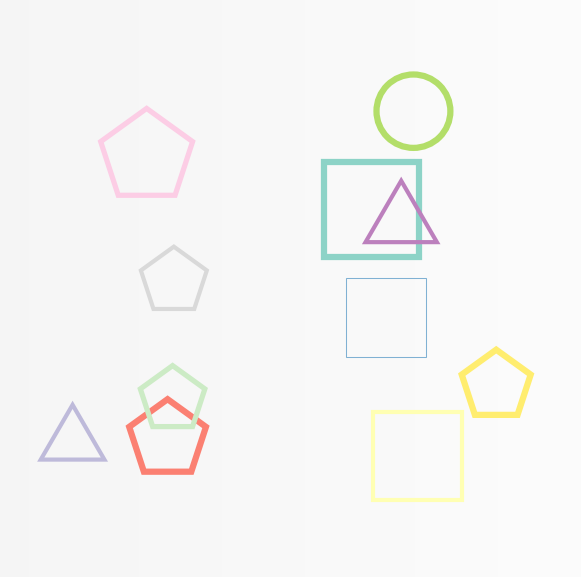[{"shape": "square", "thickness": 3, "radius": 0.41, "center": [0.639, 0.636]}, {"shape": "square", "thickness": 2, "radius": 0.38, "center": [0.719, 0.21]}, {"shape": "triangle", "thickness": 2, "radius": 0.32, "center": [0.125, 0.235]}, {"shape": "pentagon", "thickness": 3, "radius": 0.35, "center": [0.288, 0.238]}, {"shape": "square", "thickness": 0.5, "radius": 0.34, "center": [0.664, 0.45]}, {"shape": "circle", "thickness": 3, "radius": 0.32, "center": [0.711, 0.807]}, {"shape": "pentagon", "thickness": 2.5, "radius": 0.42, "center": [0.252, 0.728]}, {"shape": "pentagon", "thickness": 2, "radius": 0.3, "center": [0.299, 0.512]}, {"shape": "triangle", "thickness": 2, "radius": 0.35, "center": [0.69, 0.615]}, {"shape": "pentagon", "thickness": 2.5, "radius": 0.29, "center": [0.297, 0.308]}, {"shape": "pentagon", "thickness": 3, "radius": 0.31, "center": [0.854, 0.331]}]